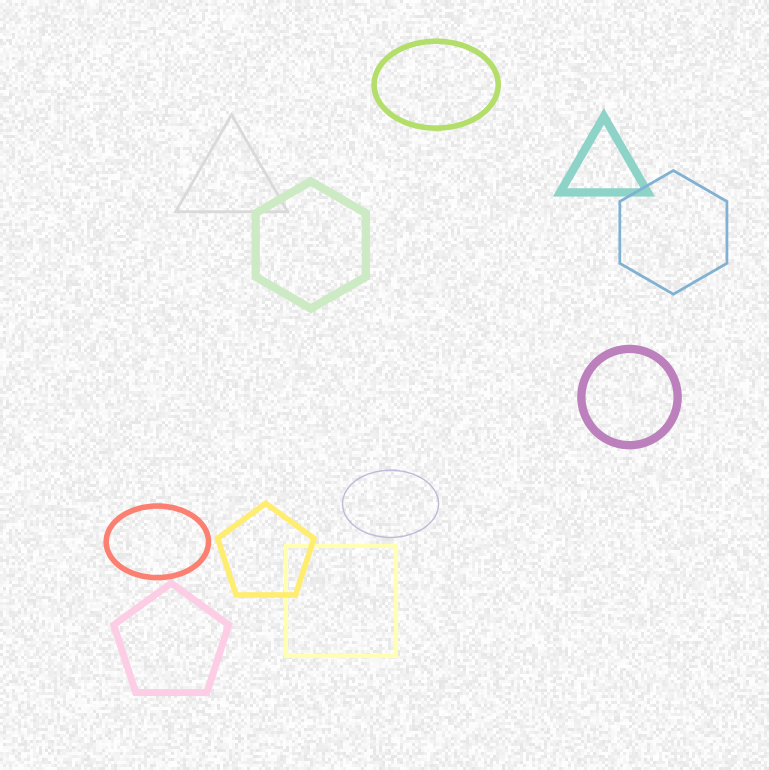[{"shape": "triangle", "thickness": 3, "radius": 0.33, "center": [0.784, 0.783]}, {"shape": "square", "thickness": 1.5, "radius": 0.36, "center": [0.443, 0.219]}, {"shape": "oval", "thickness": 0.5, "radius": 0.31, "center": [0.507, 0.346]}, {"shape": "oval", "thickness": 2, "radius": 0.33, "center": [0.204, 0.296]}, {"shape": "hexagon", "thickness": 1, "radius": 0.4, "center": [0.875, 0.698]}, {"shape": "oval", "thickness": 2, "radius": 0.4, "center": [0.566, 0.89]}, {"shape": "pentagon", "thickness": 2.5, "radius": 0.39, "center": [0.222, 0.164]}, {"shape": "triangle", "thickness": 1, "radius": 0.42, "center": [0.301, 0.767]}, {"shape": "circle", "thickness": 3, "radius": 0.31, "center": [0.818, 0.484]}, {"shape": "hexagon", "thickness": 3, "radius": 0.41, "center": [0.404, 0.682]}, {"shape": "pentagon", "thickness": 2, "radius": 0.33, "center": [0.345, 0.281]}]